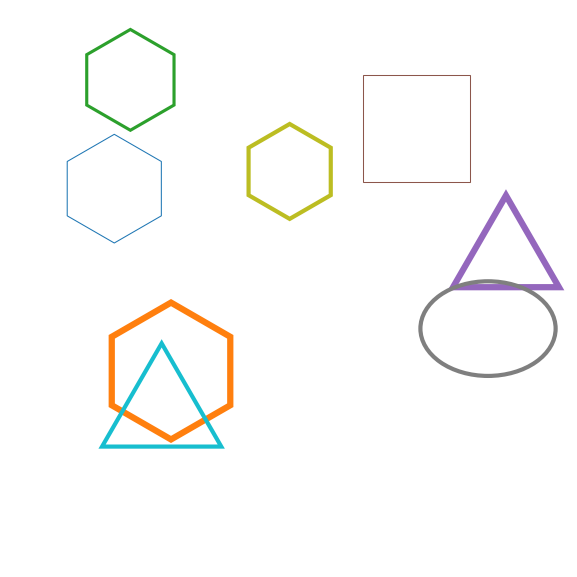[{"shape": "hexagon", "thickness": 0.5, "radius": 0.47, "center": [0.198, 0.672]}, {"shape": "hexagon", "thickness": 3, "radius": 0.59, "center": [0.296, 0.357]}, {"shape": "hexagon", "thickness": 1.5, "radius": 0.44, "center": [0.226, 0.861]}, {"shape": "triangle", "thickness": 3, "radius": 0.53, "center": [0.876, 0.555]}, {"shape": "square", "thickness": 0.5, "radius": 0.47, "center": [0.722, 0.776]}, {"shape": "oval", "thickness": 2, "radius": 0.59, "center": [0.845, 0.43]}, {"shape": "hexagon", "thickness": 2, "radius": 0.41, "center": [0.502, 0.702]}, {"shape": "triangle", "thickness": 2, "radius": 0.6, "center": [0.28, 0.285]}]